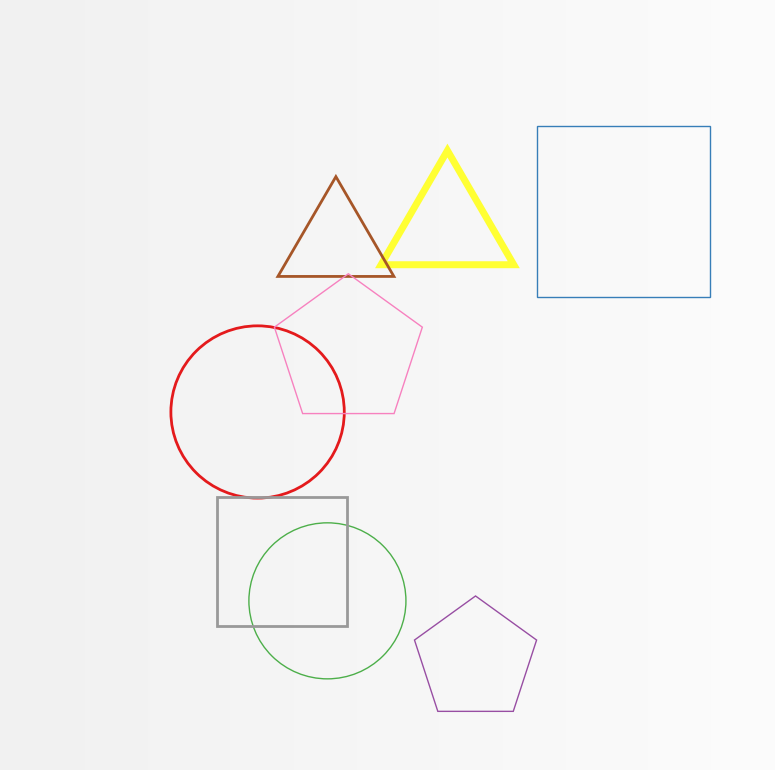[{"shape": "circle", "thickness": 1, "radius": 0.56, "center": [0.332, 0.465]}, {"shape": "square", "thickness": 0.5, "radius": 0.56, "center": [0.805, 0.725]}, {"shape": "circle", "thickness": 0.5, "radius": 0.51, "center": [0.422, 0.22]}, {"shape": "pentagon", "thickness": 0.5, "radius": 0.41, "center": [0.614, 0.143]}, {"shape": "triangle", "thickness": 2.5, "radius": 0.49, "center": [0.577, 0.706]}, {"shape": "triangle", "thickness": 1, "radius": 0.43, "center": [0.433, 0.684]}, {"shape": "pentagon", "thickness": 0.5, "radius": 0.5, "center": [0.449, 0.544]}, {"shape": "square", "thickness": 1, "radius": 0.42, "center": [0.364, 0.271]}]